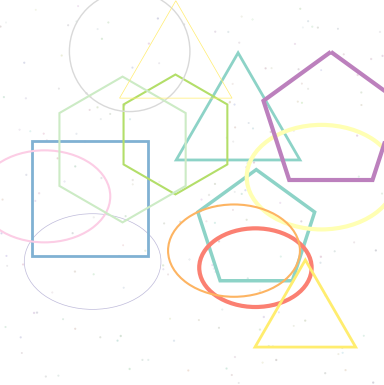[{"shape": "pentagon", "thickness": 2.5, "radius": 0.8, "center": [0.666, 0.4]}, {"shape": "triangle", "thickness": 2, "radius": 0.93, "center": [0.618, 0.677]}, {"shape": "oval", "thickness": 3, "radius": 0.97, "center": [0.835, 0.54]}, {"shape": "oval", "thickness": 0.5, "radius": 0.89, "center": [0.241, 0.321]}, {"shape": "oval", "thickness": 3, "radius": 0.73, "center": [0.663, 0.305]}, {"shape": "square", "thickness": 2, "radius": 0.75, "center": [0.235, 0.484]}, {"shape": "oval", "thickness": 1.5, "radius": 0.86, "center": [0.608, 0.349]}, {"shape": "hexagon", "thickness": 1.5, "radius": 0.78, "center": [0.456, 0.651]}, {"shape": "oval", "thickness": 1.5, "radius": 0.85, "center": [0.116, 0.49]}, {"shape": "circle", "thickness": 1, "radius": 0.78, "center": [0.337, 0.867]}, {"shape": "pentagon", "thickness": 3, "radius": 0.92, "center": [0.859, 0.681]}, {"shape": "hexagon", "thickness": 1.5, "radius": 0.95, "center": [0.318, 0.612]}, {"shape": "triangle", "thickness": 2, "radius": 0.75, "center": [0.793, 0.174]}, {"shape": "triangle", "thickness": 0.5, "radius": 0.84, "center": [0.457, 0.829]}]